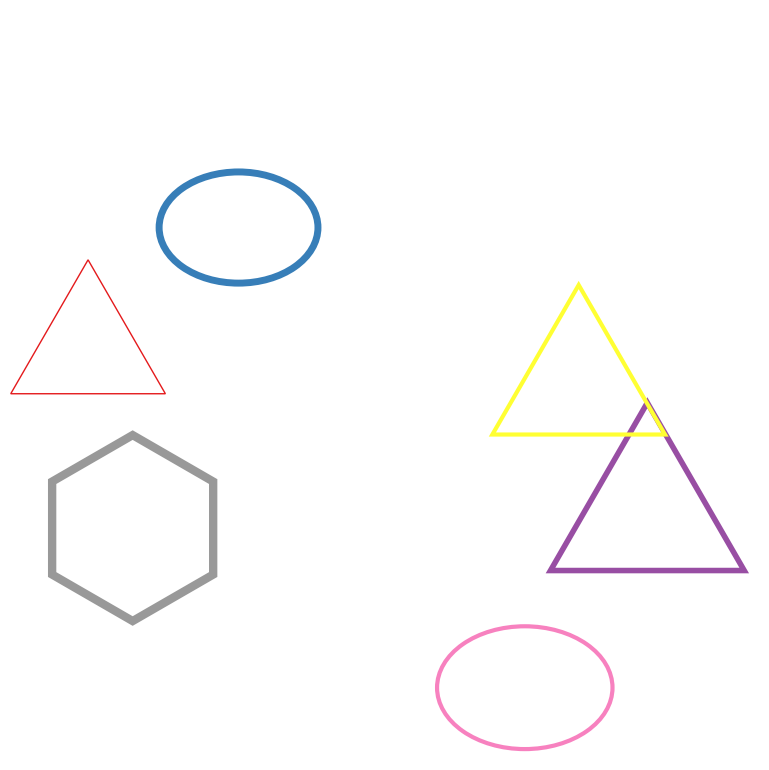[{"shape": "triangle", "thickness": 0.5, "radius": 0.58, "center": [0.114, 0.547]}, {"shape": "oval", "thickness": 2.5, "radius": 0.52, "center": [0.31, 0.705]}, {"shape": "triangle", "thickness": 2, "radius": 0.73, "center": [0.841, 0.332]}, {"shape": "triangle", "thickness": 1.5, "radius": 0.65, "center": [0.752, 0.5]}, {"shape": "oval", "thickness": 1.5, "radius": 0.57, "center": [0.682, 0.107]}, {"shape": "hexagon", "thickness": 3, "radius": 0.6, "center": [0.172, 0.314]}]